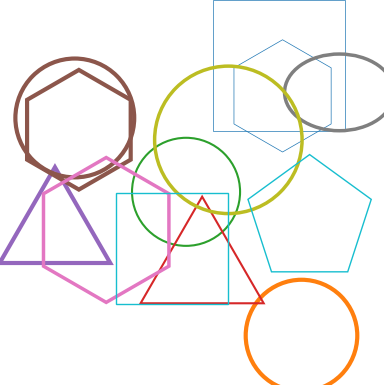[{"shape": "square", "thickness": 0.5, "radius": 0.86, "center": [0.724, 0.83]}, {"shape": "hexagon", "thickness": 0.5, "radius": 0.73, "center": [0.734, 0.751]}, {"shape": "circle", "thickness": 3, "radius": 0.72, "center": [0.783, 0.128]}, {"shape": "circle", "thickness": 1.5, "radius": 0.7, "center": [0.483, 0.502]}, {"shape": "triangle", "thickness": 1.5, "radius": 0.92, "center": [0.525, 0.305]}, {"shape": "triangle", "thickness": 3, "radius": 0.83, "center": [0.143, 0.4]}, {"shape": "hexagon", "thickness": 3, "radius": 0.78, "center": [0.205, 0.663]}, {"shape": "circle", "thickness": 3, "radius": 0.77, "center": [0.194, 0.694]}, {"shape": "hexagon", "thickness": 2.5, "radius": 0.94, "center": [0.276, 0.403]}, {"shape": "oval", "thickness": 2.5, "radius": 0.71, "center": [0.881, 0.76]}, {"shape": "circle", "thickness": 2.5, "radius": 0.96, "center": [0.593, 0.637]}, {"shape": "square", "thickness": 1, "radius": 0.72, "center": [0.446, 0.354]}, {"shape": "pentagon", "thickness": 1, "radius": 0.84, "center": [0.804, 0.43]}]